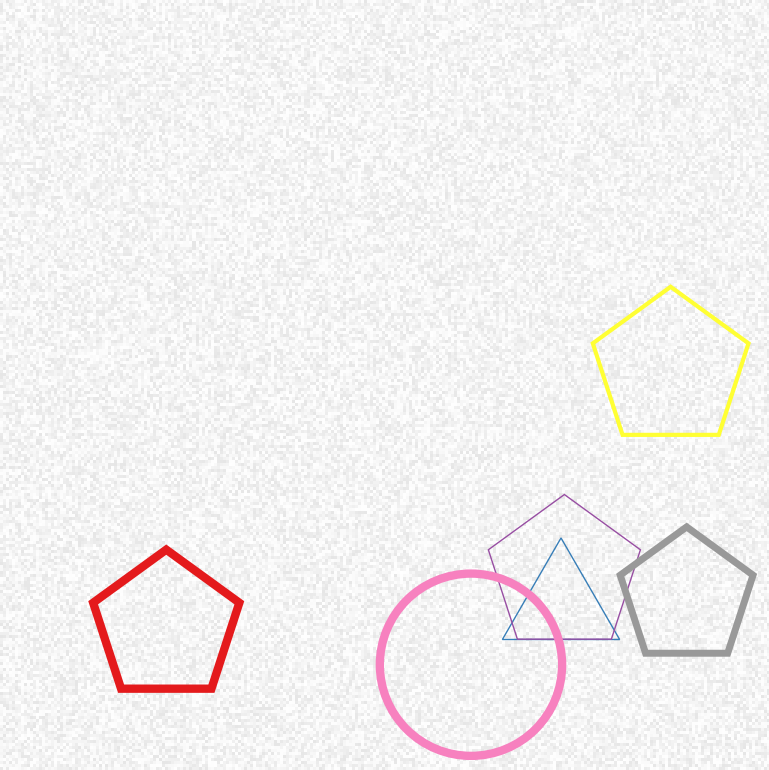[{"shape": "pentagon", "thickness": 3, "radius": 0.5, "center": [0.216, 0.186]}, {"shape": "triangle", "thickness": 0.5, "radius": 0.44, "center": [0.729, 0.213]}, {"shape": "pentagon", "thickness": 0.5, "radius": 0.52, "center": [0.733, 0.254]}, {"shape": "pentagon", "thickness": 1.5, "radius": 0.53, "center": [0.871, 0.521]}, {"shape": "circle", "thickness": 3, "radius": 0.59, "center": [0.612, 0.137]}, {"shape": "pentagon", "thickness": 2.5, "radius": 0.45, "center": [0.892, 0.225]}]